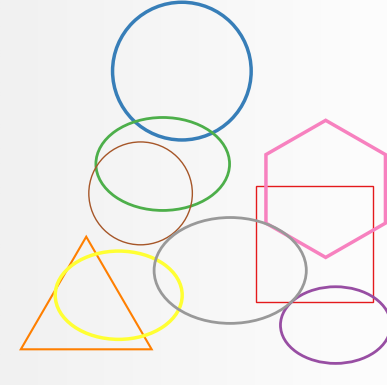[{"shape": "square", "thickness": 1, "radius": 0.75, "center": [0.812, 0.365]}, {"shape": "circle", "thickness": 2.5, "radius": 0.89, "center": [0.469, 0.815]}, {"shape": "oval", "thickness": 2, "radius": 0.86, "center": [0.42, 0.574]}, {"shape": "oval", "thickness": 2, "radius": 0.71, "center": [0.866, 0.156]}, {"shape": "triangle", "thickness": 1.5, "radius": 0.97, "center": [0.223, 0.19]}, {"shape": "oval", "thickness": 2.5, "radius": 0.82, "center": [0.306, 0.233]}, {"shape": "circle", "thickness": 1, "radius": 0.67, "center": [0.363, 0.498]}, {"shape": "hexagon", "thickness": 2.5, "radius": 0.89, "center": [0.84, 0.509]}, {"shape": "oval", "thickness": 2, "radius": 0.98, "center": [0.594, 0.298]}]